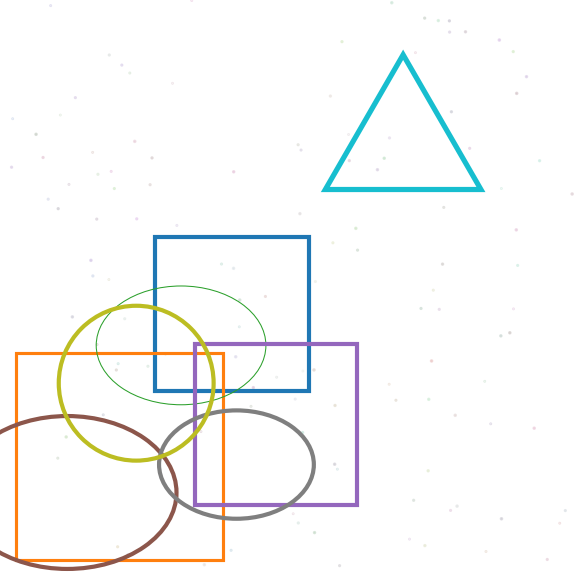[{"shape": "square", "thickness": 2, "radius": 0.67, "center": [0.402, 0.455]}, {"shape": "square", "thickness": 1.5, "radius": 0.9, "center": [0.207, 0.209]}, {"shape": "oval", "thickness": 0.5, "radius": 0.73, "center": [0.314, 0.401]}, {"shape": "square", "thickness": 2, "radius": 0.7, "center": [0.478, 0.264]}, {"shape": "oval", "thickness": 2, "radius": 0.95, "center": [0.117, 0.146]}, {"shape": "oval", "thickness": 2, "radius": 0.67, "center": [0.409, 0.195]}, {"shape": "circle", "thickness": 2, "radius": 0.67, "center": [0.236, 0.336]}, {"shape": "triangle", "thickness": 2.5, "radius": 0.78, "center": [0.698, 0.749]}]